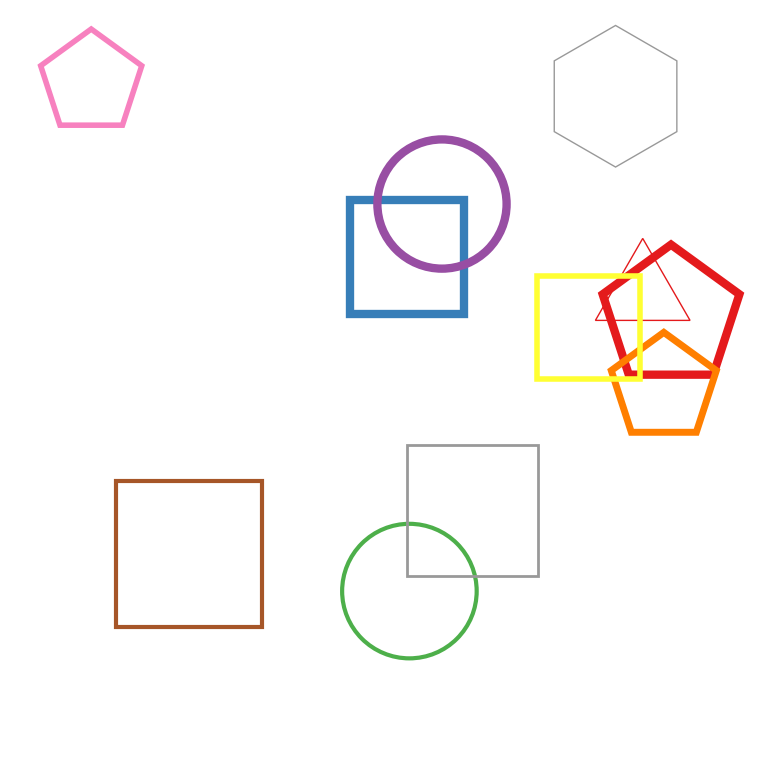[{"shape": "pentagon", "thickness": 3, "radius": 0.47, "center": [0.871, 0.589]}, {"shape": "triangle", "thickness": 0.5, "radius": 0.35, "center": [0.835, 0.619]}, {"shape": "square", "thickness": 3, "radius": 0.37, "center": [0.528, 0.666]}, {"shape": "circle", "thickness": 1.5, "radius": 0.44, "center": [0.532, 0.232]}, {"shape": "circle", "thickness": 3, "radius": 0.42, "center": [0.574, 0.735]}, {"shape": "pentagon", "thickness": 2.5, "radius": 0.36, "center": [0.862, 0.497]}, {"shape": "square", "thickness": 2, "radius": 0.33, "center": [0.764, 0.575]}, {"shape": "square", "thickness": 1.5, "radius": 0.47, "center": [0.246, 0.281]}, {"shape": "pentagon", "thickness": 2, "radius": 0.35, "center": [0.118, 0.893]}, {"shape": "square", "thickness": 1, "radius": 0.42, "center": [0.614, 0.337]}, {"shape": "hexagon", "thickness": 0.5, "radius": 0.46, "center": [0.799, 0.875]}]